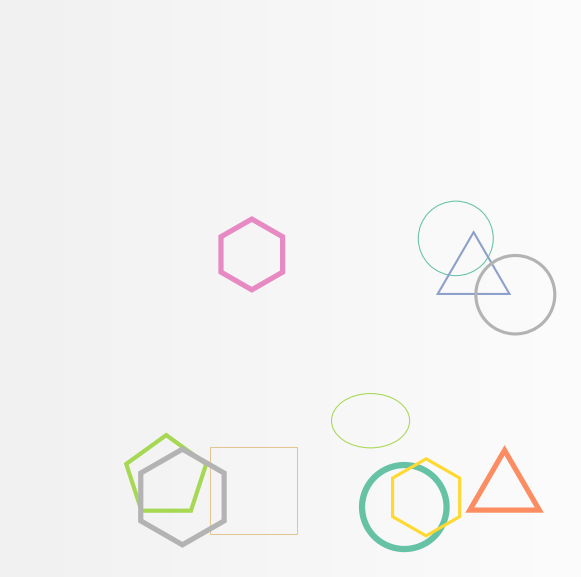[{"shape": "circle", "thickness": 0.5, "radius": 0.32, "center": [0.784, 0.586]}, {"shape": "circle", "thickness": 3, "radius": 0.36, "center": [0.696, 0.121]}, {"shape": "triangle", "thickness": 2.5, "radius": 0.35, "center": [0.868, 0.15]}, {"shape": "triangle", "thickness": 1, "radius": 0.36, "center": [0.815, 0.526]}, {"shape": "hexagon", "thickness": 2.5, "radius": 0.31, "center": [0.433, 0.559]}, {"shape": "pentagon", "thickness": 2, "radius": 0.36, "center": [0.286, 0.173]}, {"shape": "oval", "thickness": 0.5, "radius": 0.34, "center": [0.638, 0.271]}, {"shape": "hexagon", "thickness": 1.5, "radius": 0.33, "center": [0.733, 0.138]}, {"shape": "square", "thickness": 0.5, "radius": 0.38, "center": [0.436, 0.149]}, {"shape": "hexagon", "thickness": 2.5, "radius": 0.41, "center": [0.314, 0.139]}, {"shape": "circle", "thickness": 1.5, "radius": 0.34, "center": [0.887, 0.489]}]